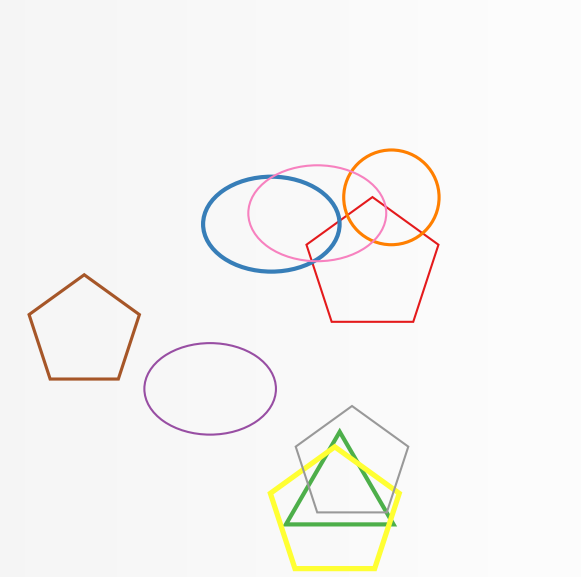[{"shape": "pentagon", "thickness": 1, "radius": 0.6, "center": [0.641, 0.538]}, {"shape": "oval", "thickness": 2, "radius": 0.59, "center": [0.467, 0.611]}, {"shape": "triangle", "thickness": 2, "radius": 0.53, "center": [0.584, 0.145]}, {"shape": "oval", "thickness": 1, "radius": 0.57, "center": [0.362, 0.326]}, {"shape": "circle", "thickness": 1.5, "radius": 0.41, "center": [0.673, 0.657]}, {"shape": "pentagon", "thickness": 2.5, "radius": 0.58, "center": [0.576, 0.109]}, {"shape": "pentagon", "thickness": 1.5, "radius": 0.5, "center": [0.145, 0.424]}, {"shape": "oval", "thickness": 1, "radius": 0.59, "center": [0.546, 0.63]}, {"shape": "pentagon", "thickness": 1, "radius": 0.51, "center": [0.606, 0.194]}]